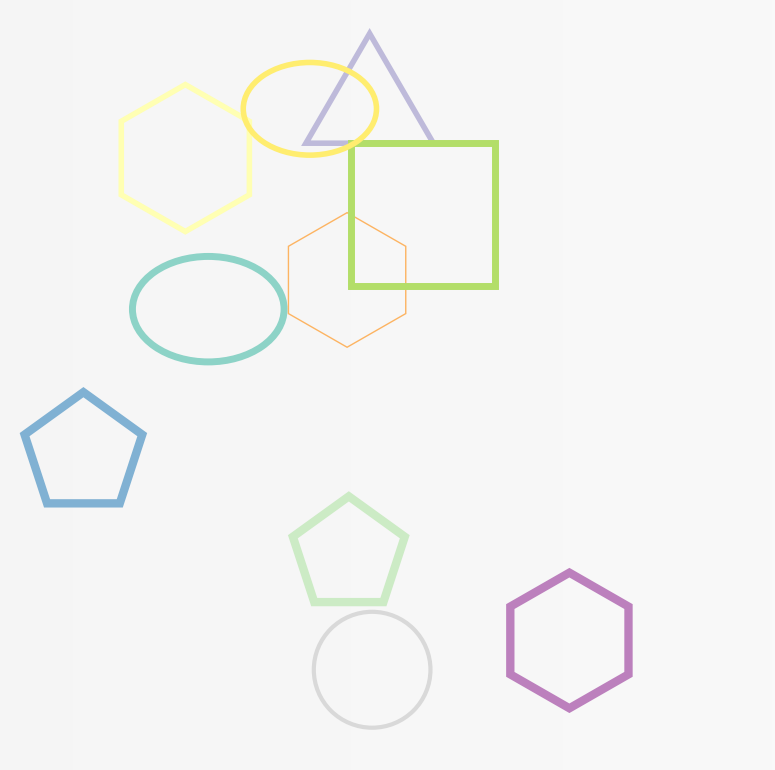[{"shape": "oval", "thickness": 2.5, "radius": 0.49, "center": [0.269, 0.598]}, {"shape": "hexagon", "thickness": 2, "radius": 0.48, "center": [0.239, 0.795]}, {"shape": "triangle", "thickness": 2, "radius": 0.47, "center": [0.477, 0.861]}, {"shape": "pentagon", "thickness": 3, "radius": 0.4, "center": [0.108, 0.411]}, {"shape": "hexagon", "thickness": 0.5, "radius": 0.44, "center": [0.448, 0.636]}, {"shape": "square", "thickness": 2.5, "radius": 0.46, "center": [0.546, 0.722]}, {"shape": "circle", "thickness": 1.5, "radius": 0.38, "center": [0.48, 0.13]}, {"shape": "hexagon", "thickness": 3, "radius": 0.44, "center": [0.735, 0.168]}, {"shape": "pentagon", "thickness": 3, "radius": 0.38, "center": [0.45, 0.279]}, {"shape": "oval", "thickness": 2, "radius": 0.43, "center": [0.4, 0.859]}]